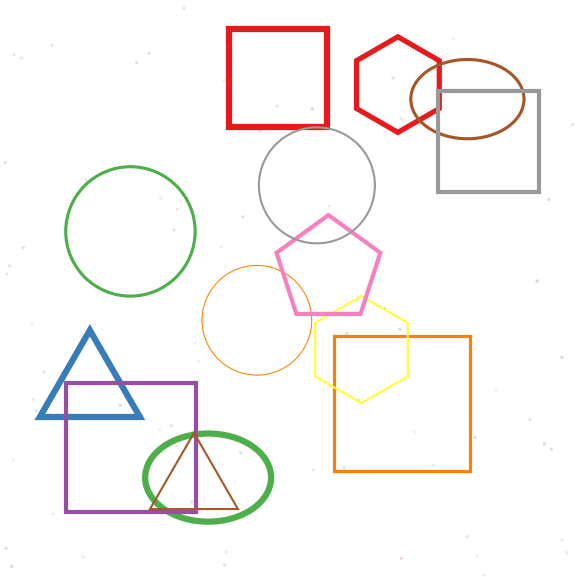[{"shape": "square", "thickness": 3, "radius": 0.43, "center": [0.482, 0.865]}, {"shape": "hexagon", "thickness": 2.5, "radius": 0.41, "center": [0.689, 0.853]}, {"shape": "triangle", "thickness": 3, "radius": 0.5, "center": [0.156, 0.327]}, {"shape": "circle", "thickness": 1.5, "radius": 0.56, "center": [0.226, 0.598]}, {"shape": "oval", "thickness": 3, "radius": 0.55, "center": [0.36, 0.172]}, {"shape": "square", "thickness": 2, "radius": 0.56, "center": [0.227, 0.224]}, {"shape": "circle", "thickness": 0.5, "radius": 0.47, "center": [0.445, 0.445]}, {"shape": "square", "thickness": 1.5, "radius": 0.59, "center": [0.696, 0.3]}, {"shape": "hexagon", "thickness": 1, "radius": 0.46, "center": [0.626, 0.394]}, {"shape": "triangle", "thickness": 1, "radius": 0.44, "center": [0.336, 0.162]}, {"shape": "oval", "thickness": 1.5, "radius": 0.49, "center": [0.809, 0.827]}, {"shape": "pentagon", "thickness": 2, "radius": 0.47, "center": [0.569, 0.532]}, {"shape": "circle", "thickness": 1, "radius": 0.5, "center": [0.549, 0.678]}, {"shape": "square", "thickness": 2, "radius": 0.44, "center": [0.846, 0.754]}]